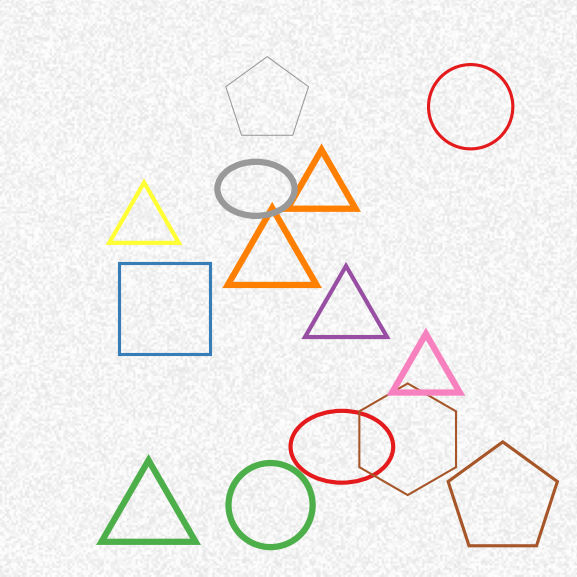[{"shape": "circle", "thickness": 1.5, "radius": 0.36, "center": [0.815, 0.814]}, {"shape": "oval", "thickness": 2, "radius": 0.44, "center": [0.592, 0.226]}, {"shape": "square", "thickness": 1.5, "radius": 0.39, "center": [0.285, 0.465]}, {"shape": "triangle", "thickness": 3, "radius": 0.47, "center": [0.257, 0.108]}, {"shape": "circle", "thickness": 3, "radius": 0.36, "center": [0.469, 0.125]}, {"shape": "triangle", "thickness": 2, "radius": 0.41, "center": [0.599, 0.457]}, {"shape": "triangle", "thickness": 3, "radius": 0.34, "center": [0.557, 0.672]}, {"shape": "triangle", "thickness": 3, "radius": 0.44, "center": [0.471, 0.55]}, {"shape": "triangle", "thickness": 2, "radius": 0.35, "center": [0.249, 0.613]}, {"shape": "pentagon", "thickness": 1.5, "radius": 0.5, "center": [0.871, 0.135]}, {"shape": "hexagon", "thickness": 1, "radius": 0.48, "center": [0.706, 0.239]}, {"shape": "triangle", "thickness": 3, "radius": 0.34, "center": [0.738, 0.353]}, {"shape": "oval", "thickness": 3, "radius": 0.33, "center": [0.443, 0.672]}, {"shape": "pentagon", "thickness": 0.5, "radius": 0.38, "center": [0.463, 0.826]}]